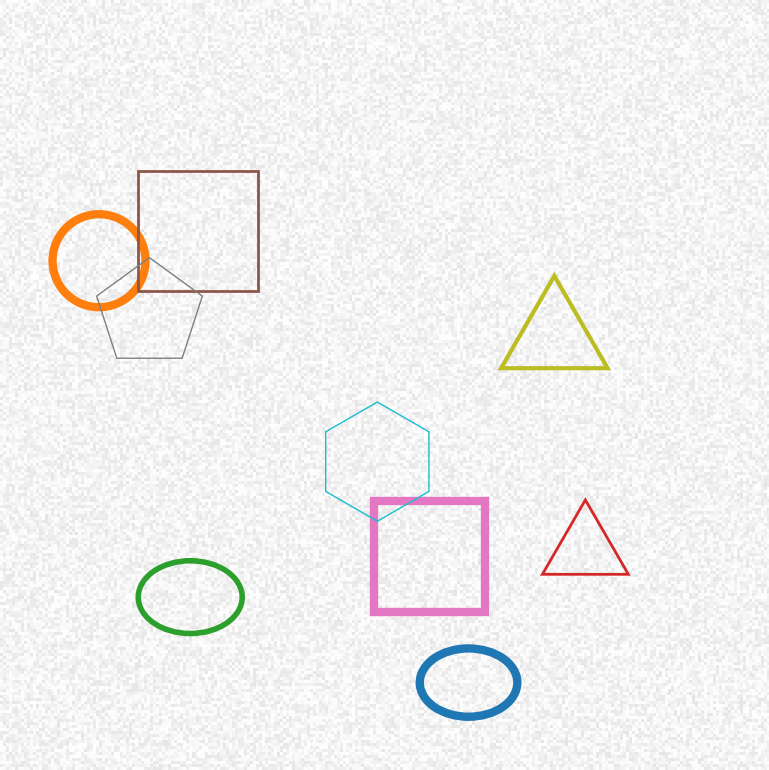[{"shape": "oval", "thickness": 3, "radius": 0.32, "center": [0.608, 0.114]}, {"shape": "circle", "thickness": 3, "radius": 0.3, "center": [0.129, 0.661]}, {"shape": "oval", "thickness": 2, "radius": 0.34, "center": [0.247, 0.225]}, {"shape": "triangle", "thickness": 1, "radius": 0.32, "center": [0.76, 0.286]}, {"shape": "square", "thickness": 1, "radius": 0.39, "center": [0.257, 0.7]}, {"shape": "square", "thickness": 3, "radius": 0.36, "center": [0.557, 0.277]}, {"shape": "pentagon", "thickness": 0.5, "radius": 0.36, "center": [0.194, 0.593]}, {"shape": "triangle", "thickness": 1.5, "radius": 0.4, "center": [0.72, 0.562]}, {"shape": "hexagon", "thickness": 0.5, "radius": 0.39, "center": [0.49, 0.401]}]